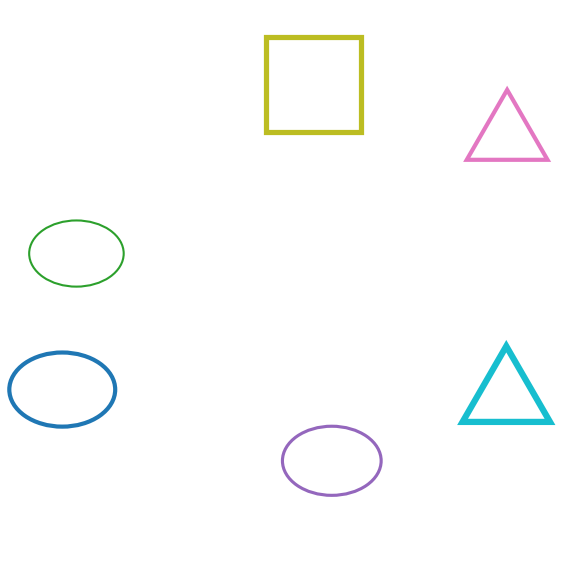[{"shape": "oval", "thickness": 2, "radius": 0.46, "center": [0.108, 0.325]}, {"shape": "oval", "thickness": 1, "radius": 0.41, "center": [0.132, 0.56]}, {"shape": "oval", "thickness": 1.5, "radius": 0.43, "center": [0.575, 0.201]}, {"shape": "triangle", "thickness": 2, "radius": 0.4, "center": [0.878, 0.763]}, {"shape": "square", "thickness": 2.5, "radius": 0.41, "center": [0.542, 0.854]}, {"shape": "triangle", "thickness": 3, "radius": 0.44, "center": [0.877, 0.312]}]